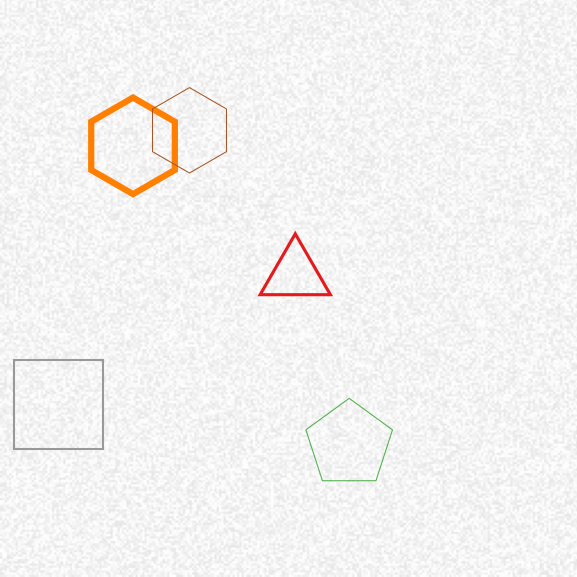[{"shape": "triangle", "thickness": 1.5, "radius": 0.35, "center": [0.511, 0.524]}, {"shape": "pentagon", "thickness": 0.5, "radius": 0.39, "center": [0.605, 0.23]}, {"shape": "hexagon", "thickness": 3, "radius": 0.42, "center": [0.23, 0.747]}, {"shape": "hexagon", "thickness": 0.5, "radius": 0.37, "center": [0.328, 0.774]}, {"shape": "square", "thickness": 1, "radius": 0.39, "center": [0.101, 0.299]}]